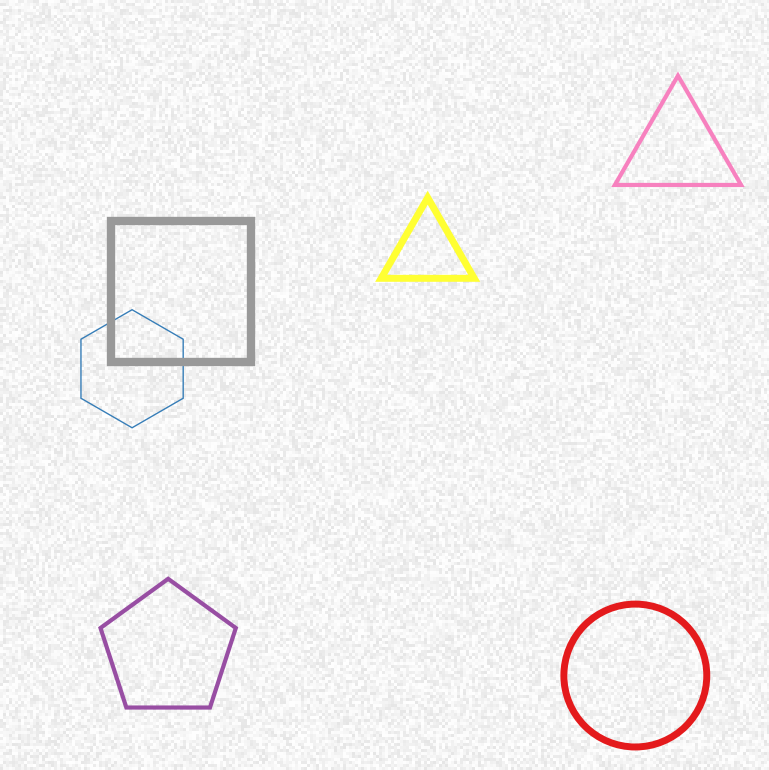[{"shape": "circle", "thickness": 2.5, "radius": 0.46, "center": [0.825, 0.123]}, {"shape": "hexagon", "thickness": 0.5, "radius": 0.38, "center": [0.172, 0.521]}, {"shape": "pentagon", "thickness": 1.5, "radius": 0.46, "center": [0.218, 0.156]}, {"shape": "triangle", "thickness": 2.5, "radius": 0.35, "center": [0.555, 0.673]}, {"shape": "triangle", "thickness": 1.5, "radius": 0.47, "center": [0.88, 0.807]}, {"shape": "square", "thickness": 3, "radius": 0.46, "center": [0.235, 0.621]}]